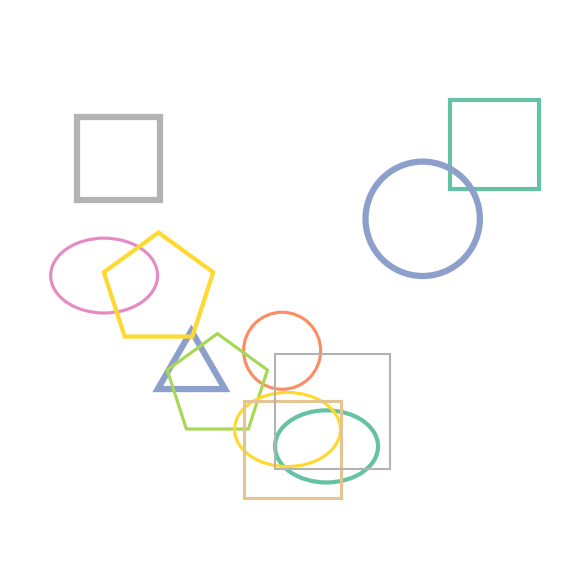[{"shape": "oval", "thickness": 2, "radius": 0.45, "center": [0.565, 0.226]}, {"shape": "square", "thickness": 2, "radius": 0.39, "center": [0.856, 0.749]}, {"shape": "circle", "thickness": 1.5, "radius": 0.33, "center": [0.489, 0.392]}, {"shape": "circle", "thickness": 3, "radius": 0.5, "center": [0.732, 0.62]}, {"shape": "triangle", "thickness": 3, "radius": 0.34, "center": [0.331, 0.359]}, {"shape": "oval", "thickness": 1.5, "radius": 0.46, "center": [0.18, 0.522]}, {"shape": "pentagon", "thickness": 1.5, "radius": 0.46, "center": [0.376, 0.33]}, {"shape": "pentagon", "thickness": 2, "radius": 0.5, "center": [0.274, 0.497]}, {"shape": "oval", "thickness": 1.5, "radius": 0.46, "center": [0.498, 0.255]}, {"shape": "square", "thickness": 1.5, "radius": 0.42, "center": [0.506, 0.22]}, {"shape": "square", "thickness": 1, "radius": 0.5, "center": [0.576, 0.287]}, {"shape": "square", "thickness": 3, "radius": 0.36, "center": [0.205, 0.725]}]